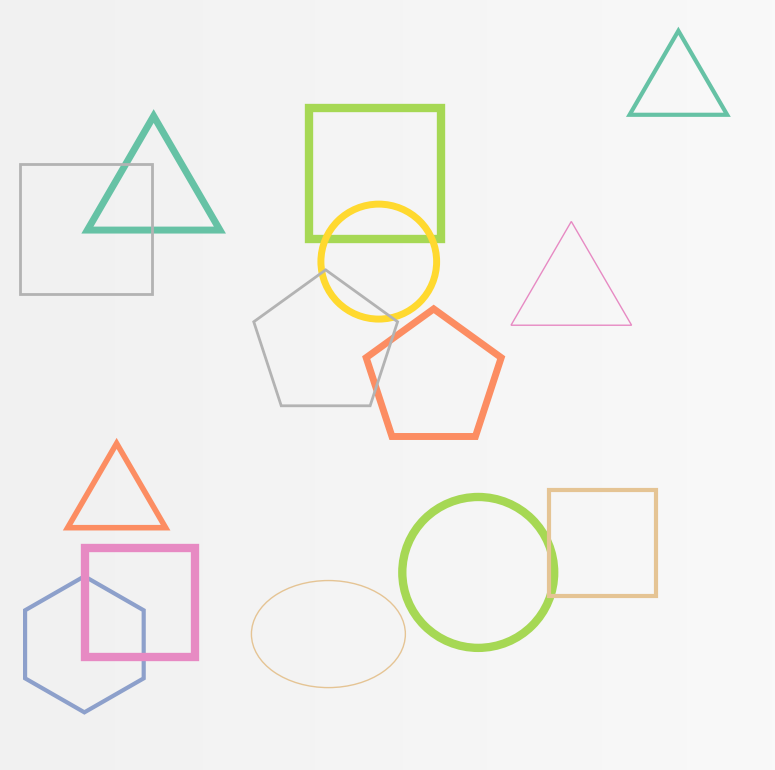[{"shape": "triangle", "thickness": 1.5, "radius": 0.36, "center": [0.875, 0.887]}, {"shape": "triangle", "thickness": 2.5, "radius": 0.49, "center": [0.198, 0.751]}, {"shape": "pentagon", "thickness": 2.5, "radius": 0.46, "center": [0.56, 0.507]}, {"shape": "triangle", "thickness": 2, "radius": 0.36, "center": [0.15, 0.351]}, {"shape": "hexagon", "thickness": 1.5, "radius": 0.44, "center": [0.109, 0.163]}, {"shape": "triangle", "thickness": 0.5, "radius": 0.45, "center": [0.737, 0.623]}, {"shape": "square", "thickness": 3, "radius": 0.35, "center": [0.181, 0.217]}, {"shape": "circle", "thickness": 3, "radius": 0.49, "center": [0.617, 0.257]}, {"shape": "square", "thickness": 3, "radius": 0.43, "center": [0.484, 0.775]}, {"shape": "circle", "thickness": 2.5, "radius": 0.37, "center": [0.489, 0.66]}, {"shape": "oval", "thickness": 0.5, "radius": 0.5, "center": [0.424, 0.177]}, {"shape": "square", "thickness": 1.5, "radius": 0.34, "center": [0.777, 0.294]}, {"shape": "pentagon", "thickness": 1, "radius": 0.49, "center": [0.42, 0.552]}, {"shape": "square", "thickness": 1, "radius": 0.42, "center": [0.111, 0.703]}]